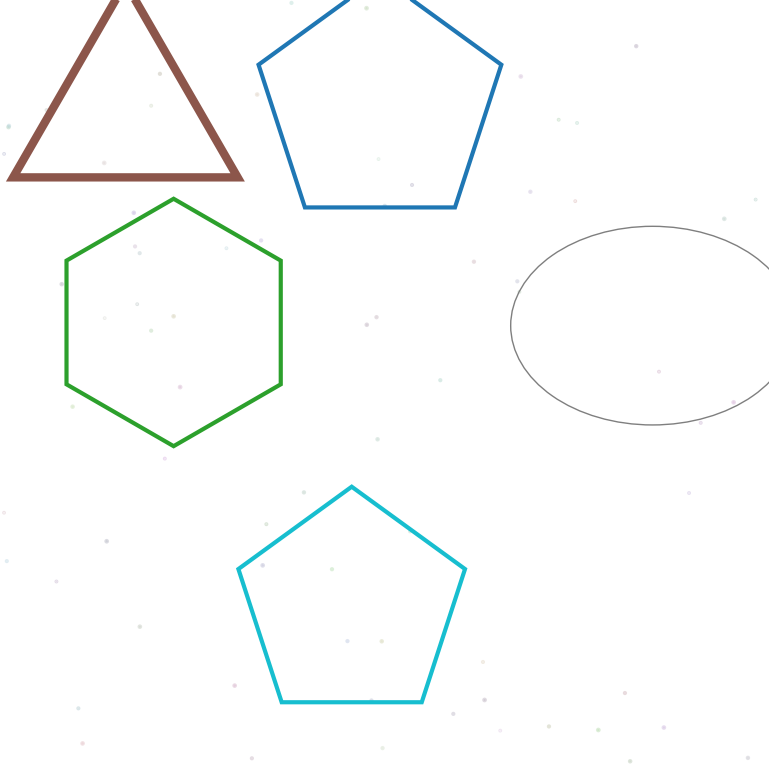[{"shape": "pentagon", "thickness": 1.5, "radius": 0.83, "center": [0.493, 0.865]}, {"shape": "hexagon", "thickness": 1.5, "radius": 0.8, "center": [0.225, 0.581]}, {"shape": "triangle", "thickness": 3, "radius": 0.84, "center": [0.163, 0.854]}, {"shape": "oval", "thickness": 0.5, "radius": 0.92, "center": [0.847, 0.577]}, {"shape": "pentagon", "thickness": 1.5, "radius": 0.77, "center": [0.457, 0.213]}]